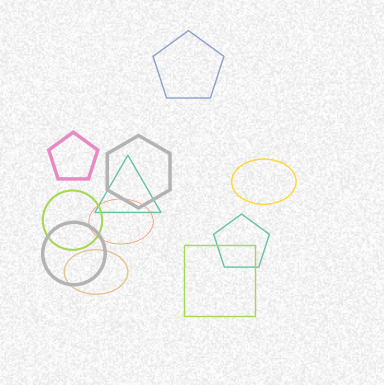[{"shape": "triangle", "thickness": 1, "radius": 0.5, "center": [0.332, 0.498]}, {"shape": "pentagon", "thickness": 1, "radius": 0.38, "center": [0.627, 0.368]}, {"shape": "oval", "thickness": 0.5, "radius": 0.42, "center": [0.314, 0.425]}, {"shape": "pentagon", "thickness": 1, "radius": 0.48, "center": [0.49, 0.824]}, {"shape": "pentagon", "thickness": 2.5, "radius": 0.34, "center": [0.19, 0.59]}, {"shape": "square", "thickness": 1, "radius": 0.46, "center": [0.571, 0.272]}, {"shape": "circle", "thickness": 1.5, "radius": 0.39, "center": [0.188, 0.428]}, {"shape": "oval", "thickness": 1, "radius": 0.42, "center": [0.685, 0.528]}, {"shape": "oval", "thickness": 1, "radius": 0.41, "center": [0.249, 0.294]}, {"shape": "circle", "thickness": 2.5, "radius": 0.41, "center": [0.192, 0.341]}, {"shape": "hexagon", "thickness": 2.5, "radius": 0.47, "center": [0.36, 0.554]}]